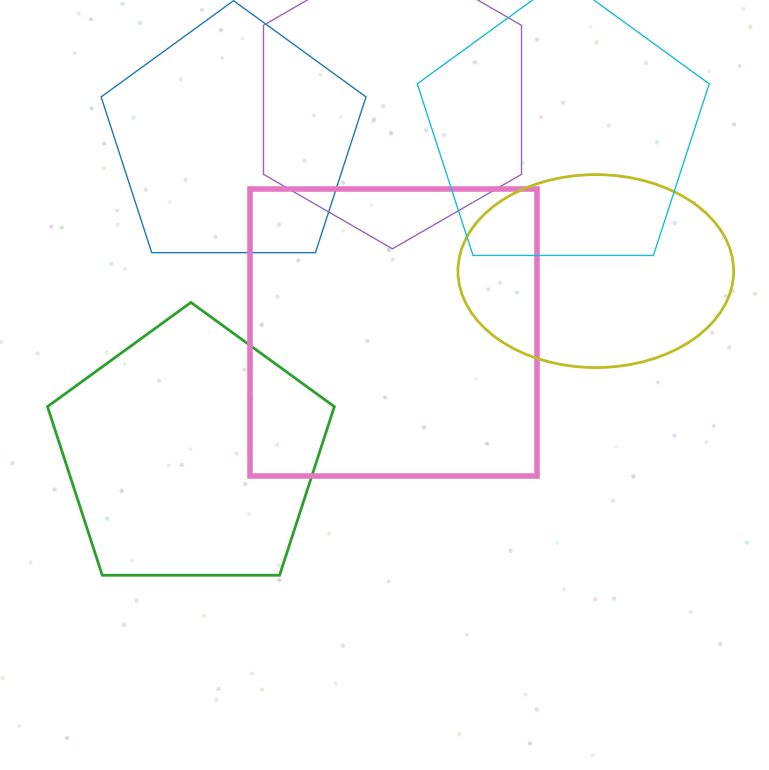[{"shape": "pentagon", "thickness": 0.5, "radius": 0.9, "center": [0.303, 0.818]}, {"shape": "pentagon", "thickness": 1, "radius": 0.98, "center": [0.248, 0.411]}, {"shape": "hexagon", "thickness": 0.5, "radius": 0.97, "center": [0.51, 0.87]}, {"shape": "square", "thickness": 2, "radius": 0.93, "center": [0.511, 0.568]}, {"shape": "oval", "thickness": 1, "radius": 0.9, "center": [0.774, 0.648]}, {"shape": "pentagon", "thickness": 0.5, "radius": 1.0, "center": [0.731, 0.83]}]